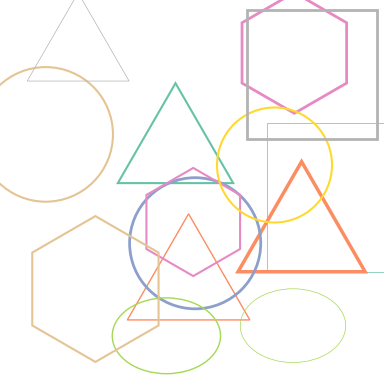[{"shape": "square", "thickness": 0.5, "radius": 0.97, "center": [0.887, 0.487]}, {"shape": "triangle", "thickness": 1.5, "radius": 0.87, "center": [0.456, 0.611]}, {"shape": "triangle", "thickness": 1, "radius": 0.92, "center": [0.49, 0.261]}, {"shape": "triangle", "thickness": 2.5, "radius": 0.95, "center": [0.783, 0.389]}, {"shape": "circle", "thickness": 2, "radius": 0.85, "center": [0.507, 0.368]}, {"shape": "hexagon", "thickness": 2, "radius": 0.78, "center": [0.764, 0.863]}, {"shape": "hexagon", "thickness": 1.5, "radius": 0.7, "center": [0.502, 0.423]}, {"shape": "oval", "thickness": 0.5, "radius": 0.68, "center": [0.761, 0.154]}, {"shape": "oval", "thickness": 1, "radius": 0.7, "center": [0.432, 0.128]}, {"shape": "circle", "thickness": 1.5, "radius": 0.75, "center": [0.713, 0.571]}, {"shape": "circle", "thickness": 1.5, "radius": 0.87, "center": [0.119, 0.651]}, {"shape": "hexagon", "thickness": 1.5, "radius": 0.95, "center": [0.248, 0.249]}, {"shape": "triangle", "thickness": 0.5, "radius": 0.76, "center": [0.203, 0.866]}, {"shape": "square", "thickness": 2, "radius": 0.84, "center": [0.81, 0.807]}]